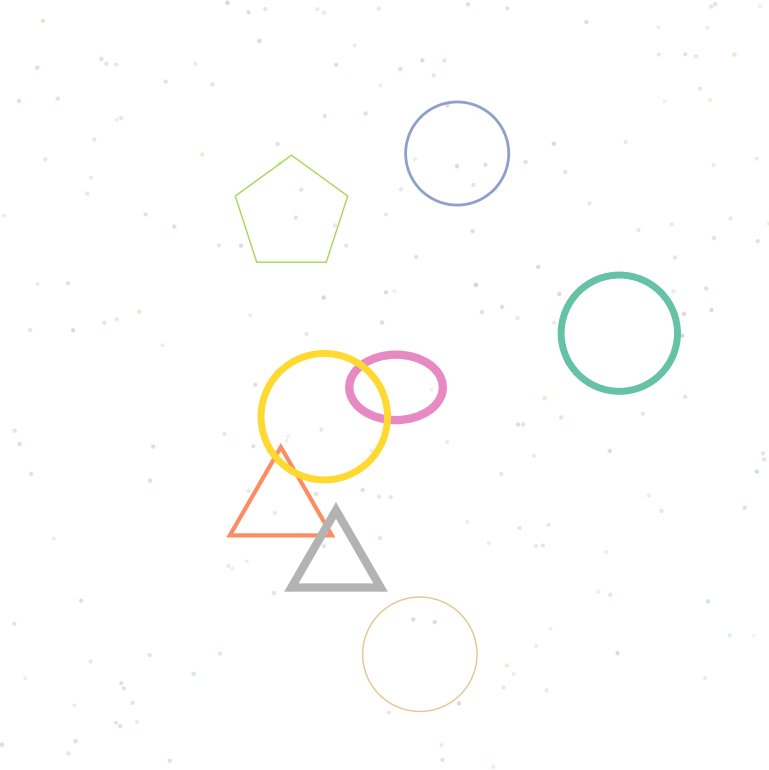[{"shape": "circle", "thickness": 2.5, "radius": 0.38, "center": [0.804, 0.567]}, {"shape": "triangle", "thickness": 1.5, "radius": 0.38, "center": [0.365, 0.343]}, {"shape": "circle", "thickness": 1, "radius": 0.33, "center": [0.594, 0.801]}, {"shape": "oval", "thickness": 3, "radius": 0.3, "center": [0.514, 0.497]}, {"shape": "pentagon", "thickness": 0.5, "radius": 0.38, "center": [0.379, 0.722]}, {"shape": "circle", "thickness": 2.5, "radius": 0.41, "center": [0.421, 0.459]}, {"shape": "circle", "thickness": 0.5, "radius": 0.37, "center": [0.545, 0.15]}, {"shape": "triangle", "thickness": 3, "radius": 0.33, "center": [0.436, 0.27]}]